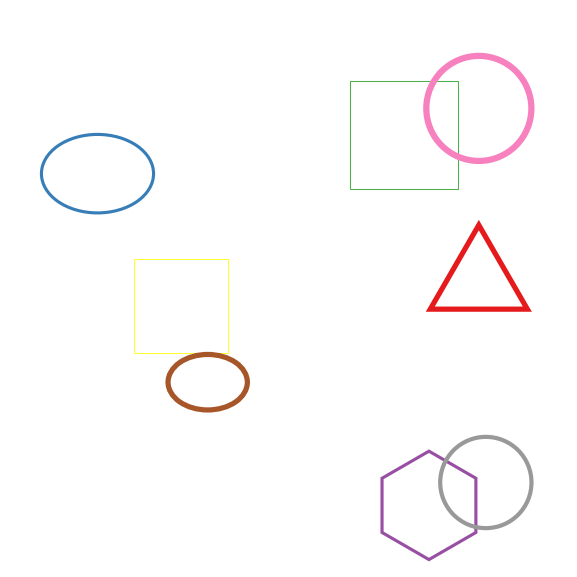[{"shape": "triangle", "thickness": 2.5, "radius": 0.49, "center": [0.829, 0.512]}, {"shape": "oval", "thickness": 1.5, "radius": 0.49, "center": [0.169, 0.698]}, {"shape": "square", "thickness": 0.5, "radius": 0.47, "center": [0.699, 0.765]}, {"shape": "hexagon", "thickness": 1.5, "radius": 0.47, "center": [0.743, 0.124]}, {"shape": "square", "thickness": 0.5, "radius": 0.41, "center": [0.313, 0.469]}, {"shape": "oval", "thickness": 2.5, "radius": 0.34, "center": [0.36, 0.337]}, {"shape": "circle", "thickness": 3, "radius": 0.45, "center": [0.829, 0.811]}, {"shape": "circle", "thickness": 2, "radius": 0.4, "center": [0.841, 0.164]}]